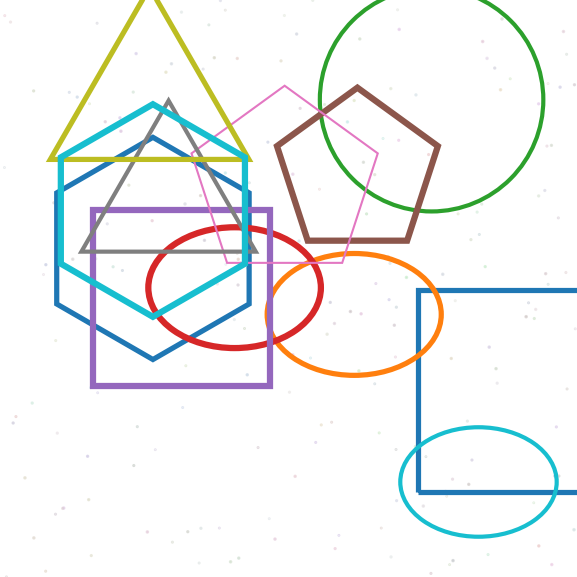[{"shape": "square", "thickness": 2.5, "radius": 0.87, "center": [0.899, 0.322]}, {"shape": "hexagon", "thickness": 2.5, "radius": 0.96, "center": [0.265, 0.569]}, {"shape": "oval", "thickness": 2.5, "radius": 0.75, "center": [0.613, 0.455]}, {"shape": "circle", "thickness": 2, "radius": 0.97, "center": [0.747, 0.826]}, {"shape": "oval", "thickness": 3, "radius": 0.75, "center": [0.406, 0.501]}, {"shape": "square", "thickness": 3, "radius": 0.76, "center": [0.314, 0.483]}, {"shape": "pentagon", "thickness": 3, "radius": 0.73, "center": [0.619, 0.701]}, {"shape": "pentagon", "thickness": 1, "radius": 0.85, "center": [0.493, 0.681]}, {"shape": "triangle", "thickness": 2, "radius": 0.87, "center": [0.292, 0.651]}, {"shape": "triangle", "thickness": 2.5, "radius": 0.99, "center": [0.259, 0.822]}, {"shape": "hexagon", "thickness": 3, "radius": 0.92, "center": [0.265, 0.635]}, {"shape": "oval", "thickness": 2, "radius": 0.68, "center": [0.829, 0.165]}]